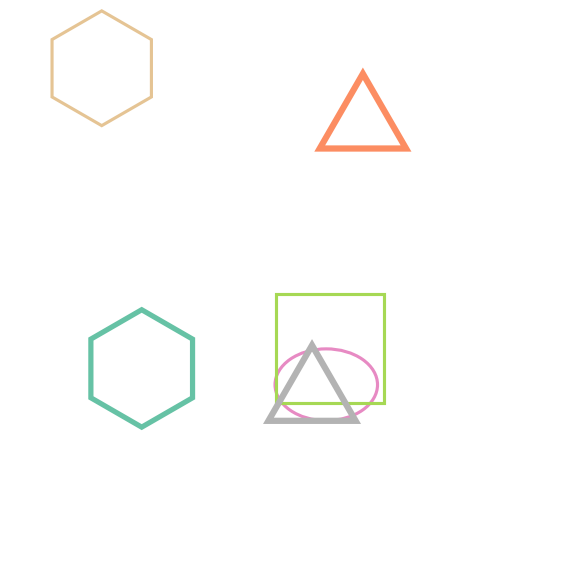[{"shape": "hexagon", "thickness": 2.5, "radius": 0.51, "center": [0.245, 0.361]}, {"shape": "triangle", "thickness": 3, "radius": 0.43, "center": [0.628, 0.785]}, {"shape": "oval", "thickness": 1.5, "radius": 0.44, "center": [0.565, 0.333]}, {"shape": "square", "thickness": 1.5, "radius": 0.47, "center": [0.572, 0.396]}, {"shape": "hexagon", "thickness": 1.5, "radius": 0.5, "center": [0.176, 0.881]}, {"shape": "triangle", "thickness": 3, "radius": 0.44, "center": [0.54, 0.314]}]